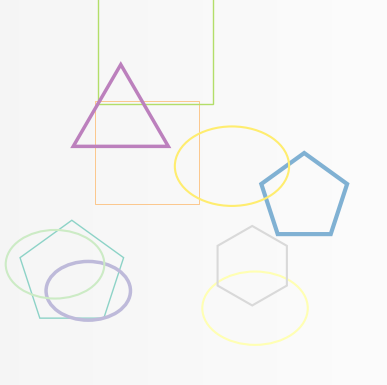[{"shape": "pentagon", "thickness": 1, "radius": 0.7, "center": [0.185, 0.287]}, {"shape": "oval", "thickness": 1.5, "radius": 0.68, "center": [0.658, 0.199]}, {"shape": "oval", "thickness": 2.5, "radius": 0.54, "center": [0.228, 0.245]}, {"shape": "pentagon", "thickness": 3, "radius": 0.58, "center": [0.785, 0.486]}, {"shape": "square", "thickness": 0.5, "radius": 0.67, "center": [0.38, 0.604]}, {"shape": "square", "thickness": 1, "radius": 0.74, "center": [0.402, 0.877]}, {"shape": "hexagon", "thickness": 1.5, "radius": 0.52, "center": [0.651, 0.31]}, {"shape": "triangle", "thickness": 2.5, "radius": 0.71, "center": [0.312, 0.691]}, {"shape": "oval", "thickness": 1.5, "radius": 0.64, "center": [0.142, 0.314]}, {"shape": "oval", "thickness": 1.5, "radius": 0.74, "center": [0.599, 0.568]}]